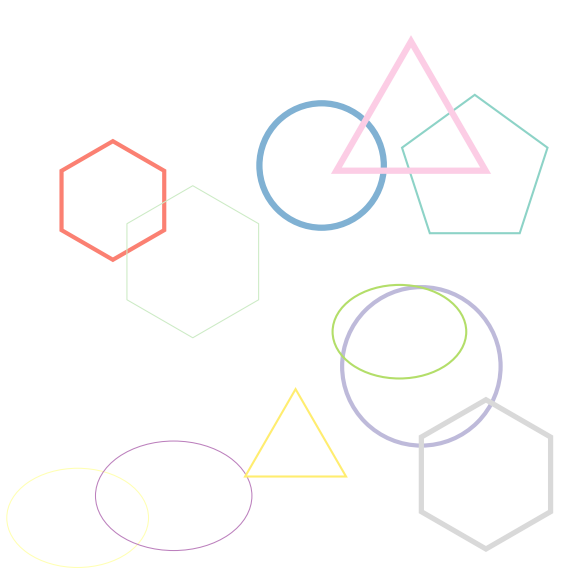[{"shape": "pentagon", "thickness": 1, "radius": 0.66, "center": [0.822, 0.702]}, {"shape": "oval", "thickness": 0.5, "radius": 0.61, "center": [0.134, 0.102]}, {"shape": "circle", "thickness": 2, "radius": 0.69, "center": [0.73, 0.365]}, {"shape": "hexagon", "thickness": 2, "radius": 0.51, "center": [0.195, 0.652]}, {"shape": "circle", "thickness": 3, "radius": 0.54, "center": [0.557, 0.713]}, {"shape": "oval", "thickness": 1, "radius": 0.58, "center": [0.692, 0.425]}, {"shape": "triangle", "thickness": 3, "radius": 0.75, "center": [0.712, 0.778]}, {"shape": "hexagon", "thickness": 2.5, "radius": 0.65, "center": [0.842, 0.178]}, {"shape": "oval", "thickness": 0.5, "radius": 0.68, "center": [0.301, 0.141]}, {"shape": "hexagon", "thickness": 0.5, "radius": 0.66, "center": [0.334, 0.546]}, {"shape": "triangle", "thickness": 1, "radius": 0.5, "center": [0.512, 0.224]}]